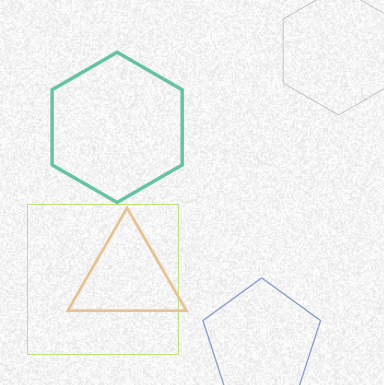[{"shape": "hexagon", "thickness": 2.5, "radius": 0.98, "center": [0.304, 0.669]}, {"shape": "pentagon", "thickness": 1, "radius": 0.8, "center": [0.68, 0.118]}, {"shape": "square", "thickness": 0.5, "radius": 0.98, "center": [0.266, 0.276]}, {"shape": "triangle", "thickness": 2, "radius": 0.89, "center": [0.33, 0.282]}, {"shape": "hexagon", "thickness": 0.5, "radius": 0.83, "center": [0.879, 0.867]}]